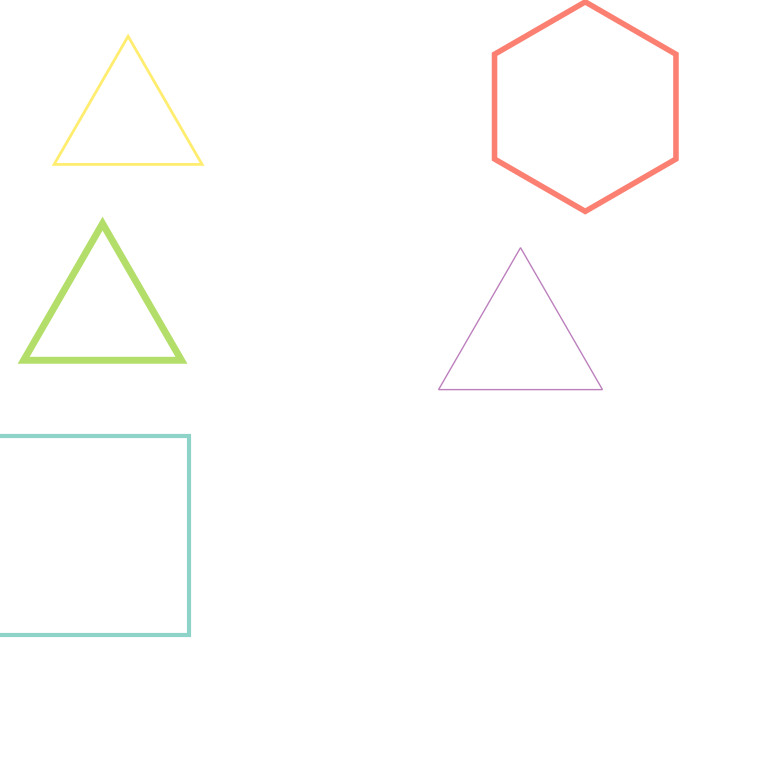[{"shape": "square", "thickness": 1.5, "radius": 0.65, "center": [0.116, 0.305]}, {"shape": "hexagon", "thickness": 2, "radius": 0.68, "center": [0.76, 0.862]}, {"shape": "triangle", "thickness": 2.5, "radius": 0.59, "center": [0.133, 0.591]}, {"shape": "triangle", "thickness": 0.5, "radius": 0.61, "center": [0.676, 0.555]}, {"shape": "triangle", "thickness": 1, "radius": 0.55, "center": [0.166, 0.842]}]